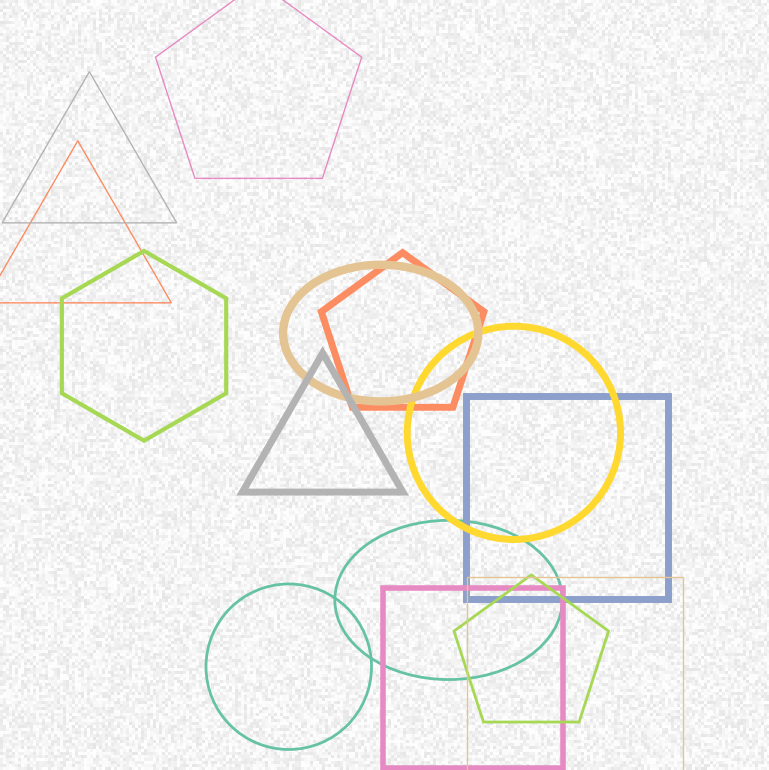[{"shape": "oval", "thickness": 1, "radius": 0.74, "center": [0.583, 0.221]}, {"shape": "circle", "thickness": 1, "radius": 0.54, "center": [0.375, 0.134]}, {"shape": "triangle", "thickness": 0.5, "radius": 0.7, "center": [0.101, 0.677]}, {"shape": "pentagon", "thickness": 2.5, "radius": 0.56, "center": [0.523, 0.561]}, {"shape": "square", "thickness": 2.5, "radius": 0.66, "center": [0.736, 0.354]}, {"shape": "pentagon", "thickness": 0.5, "radius": 0.7, "center": [0.336, 0.882]}, {"shape": "square", "thickness": 2, "radius": 0.58, "center": [0.614, 0.119]}, {"shape": "pentagon", "thickness": 1, "radius": 0.53, "center": [0.69, 0.148]}, {"shape": "hexagon", "thickness": 1.5, "radius": 0.62, "center": [0.187, 0.551]}, {"shape": "circle", "thickness": 2.5, "radius": 0.69, "center": [0.667, 0.438]}, {"shape": "square", "thickness": 0.5, "radius": 0.7, "center": [0.747, 0.11]}, {"shape": "oval", "thickness": 3, "radius": 0.63, "center": [0.494, 0.567]}, {"shape": "triangle", "thickness": 2.5, "radius": 0.6, "center": [0.419, 0.421]}, {"shape": "triangle", "thickness": 0.5, "radius": 0.65, "center": [0.116, 0.776]}]